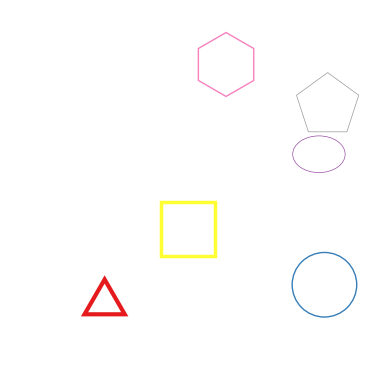[{"shape": "triangle", "thickness": 3, "radius": 0.3, "center": [0.272, 0.214]}, {"shape": "circle", "thickness": 1, "radius": 0.42, "center": [0.843, 0.26]}, {"shape": "oval", "thickness": 0.5, "radius": 0.34, "center": [0.828, 0.599]}, {"shape": "square", "thickness": 2.5, "radius": 0.35, "center": [0.487, 0.404]}, {"shape": "hexagon", "thickness": 1, "radius": 0.42, "center": [0.587, 0.832]}, {"shape": "pentagon", "thickness": 0.5, "radius": 0.43, "center": [0.851, 0.726]}]